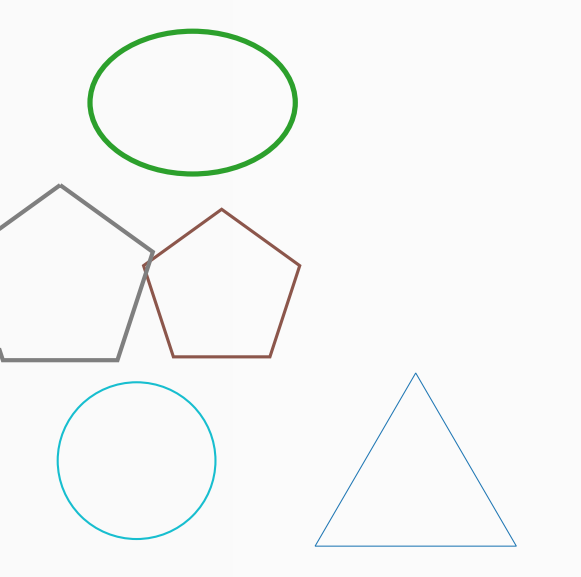[{"shape": "triangle", "thickness": 0.5, "radius": 1.0, "center": [0.715, 0.153]}, {"shape": "oval", "thickness": 2.5, "radius": 0.88, "center": [0.331, 0.821]}, {"shape": "pentagon", "thickness": 1.5, "radius": 0.71, "center": [0.381, 0.495]}, {"shape": "pentagon", "thickness": 2, "radius": 0.84, "center": [0.103, 0.511]}, {"shape": "circle", "thickness": 1, "radius": 0.68, "center": [0.235, 0.201]}]